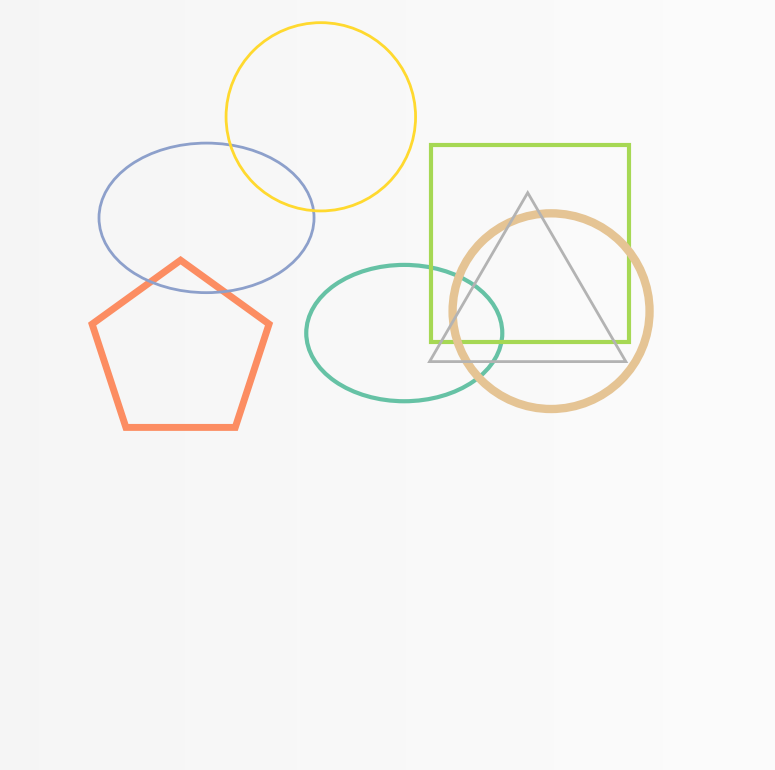[{"shape": "oval", "thickness": 1.5, "radius": 0.63, "center": [0.522, 0.567]}, {"shape": "pentagon", "thickness": 2.5, "radius": 0.6, "center": [0.233, 0.542]}, {"shape": "oval", "thickness": 1, "radius": 0.69, "center": [0.266, 0.717]}, {"shape": "square", "thickness": 1.5, "radius": 0.64, "center": [0.684, 0.683]}, {"shape": "circle", "thickness": 1, "radius": 0.61, "center": [0.414, 0.848]}, {"shape": "circle", "thickness": 3, "radius": 0.64, "center": [0.711, 0.596]}, {"shape": "triangle", "thickness": 1, "radius": 0.73, "center": [0.681, 0.603]}]